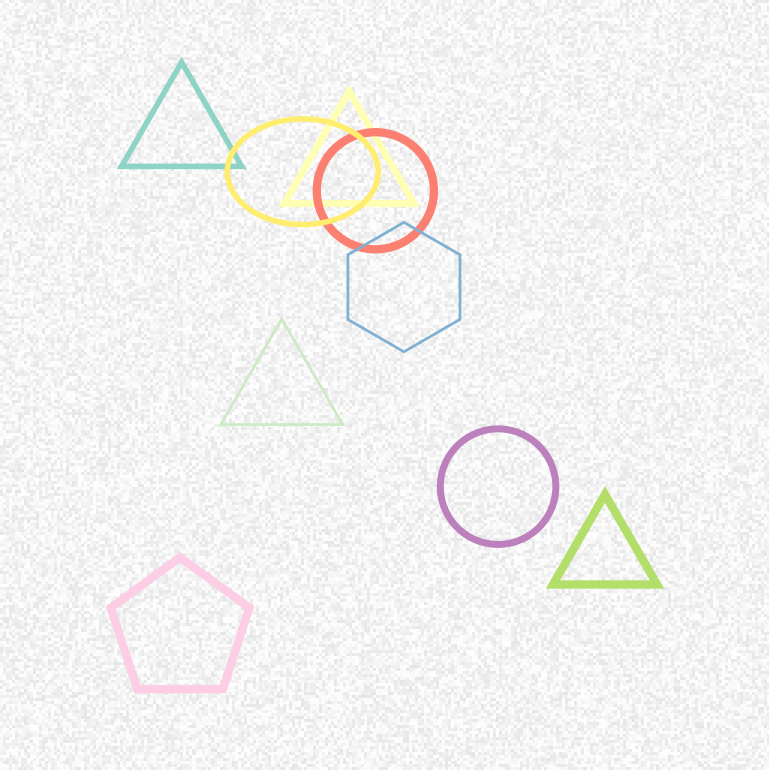[{"shape": "triangle", "thickness": 2, "radius": 0.45, "center": [0.236, 0.829]}, {"shape": "triangle", "thickness": 2.5, "radius": 0.49, "center": [0.453, 0.784]}, {"shape": "circle", "thickness": 3, "radius": 0.38, "center": [0.487, 0.752]}, {"shape": "hexagon", "thickness": 1, "radius": 0.42, "center": [0.525, 0.627]}, {"shape": "triangle", "thickness": 3, "radius": 0.39, "center": [0.786, 0.28]}, {"shape": "pentagon", "thickness": 3, "radius": 0.47, "center": [0.234, 0.182]}, {"shape": "circle", "thickness": 2.5, "radius": 0.38, "center": [0.647, 0.368]}, {"shape": "triangle", "thickness": 1, "radius": 0.46, "center": [0.366, 0.494]}, {"shape": "oval", "thickness": 2, "radius": 0.49, "center": [0.393, 0.777]}]